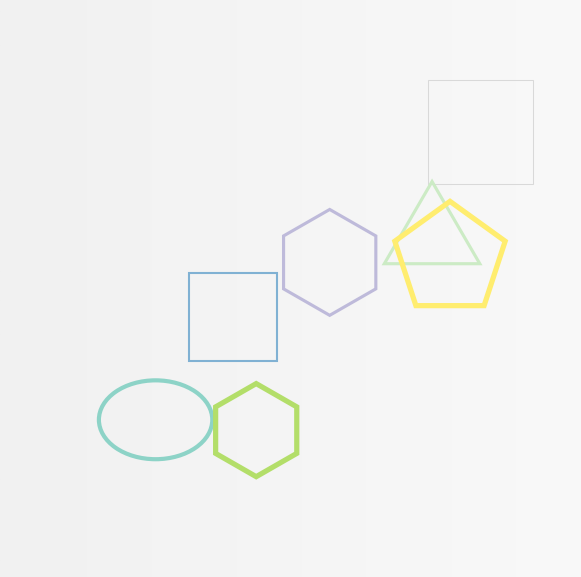[{"shape": "oval", "thickness": 2, "radius": 0.49, "center": [0.268, 0.272]}, {"shape": "hexagon", "thickness": 1.5, "radius": 0.46, "center": [0.567, 0.545]}, {"shape": "square", "thickness": 1, "radius": 0.38, "center": [0.401, 0.45]}, {"shape": "hexagon", "thickness": 2.5, "radius": 0.4, "center": [0.441, 0.254]}, {"shape": "square", "thickness": 0.5, "radius": 0.45, "center": [0.826, 0.771]}, {"shape": "triangle", "thickness": 1.5, "radius": 0.47, "center": [0.743, 0.59]}, {"shape": "pentagon", "thickness": 2.5, "radius": 0.5, "center": [0.774, 0.551]}]